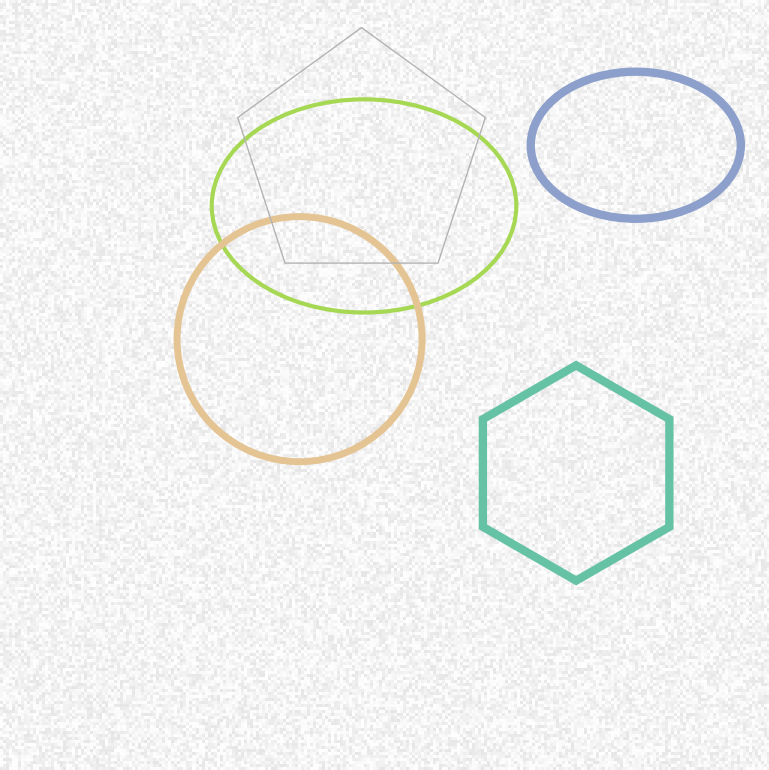[{"shape": "hexagon", "thickness": 3, "radius": 0.7, "center": [0.748, 0.386]}, {"shape": "oval", "thickness": 3, "radius": 0.68, "center": [0.826, 0.811]}, {"shape": "oval", "thickness": 1.5, "radius": 0.99, "center": [0.473, 0.733]}, {"shape": "circle", "thickness": 2.5, "radius": 0.8, "center": [0.389, 0.56]}, {"shape": "pentagon", "thickness": 0.5, "radius": 0.85, "center": [0.47, 0.795]}]